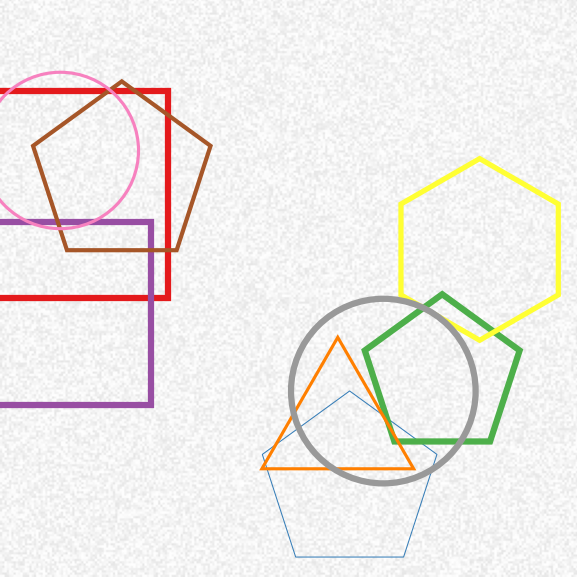[{"shape": "square", "thickness": 3, "radius": 0.9, "center": [0.112, 0.662]}, {"shape": "pentagon", "thickness": 0.5, "radius": 0.79, "center": [0.605, 0.163]}, {"shape": "pentagon", "thickness": 3, "radius": 0.7, "center": [0.766, 0.349]}, {"shape": "square", "thickness": 3, "radius": 0.79, "center": [0.103, 0.457]}, {"shape": "triangle", "thickness": 1.5, "radius": 0.76, "center": [0.585, 0.263]}, {"shape": "hexagon", "thickness": 2.5, "radius": 0.79, "center": [0.831, 0.567]}, {"shape": "pentagon", "thickness": 2, "radius": 0.81, "center": [0.211, 0.697]}, {"shape": "circle", "thickness": 1.5, "radius": 0.68, "center": [0.104, 0.739]}, {"shape": "circle", "thickness": 3, "radius": 0.8, "center": [0.664, 0.322]}]